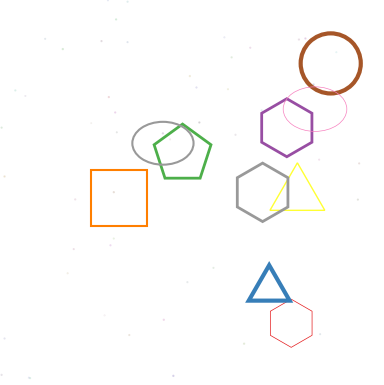[{"shape": "hexagon", "thickness": 0.5, "radius": 0.31, "center": [0.756, 0.16]}, {"shape": "triangle", "thickness": 3, "radius": 0.31, "center": [0.699, 0.25]}, {"shape": "pentagon", "thickness": 2, "radius": 0.39, "center": [0.474, 0.6]}, {"shape": "hexagon", "thickness": 2, "radius": 0.38, "center": [0.745, 0.668]}, {"shape": "square", "thickness": 1.5, "radius": 0.36, "center": [0.309, 0.487]}, {"shape": "triangle", "thickness": 1, "radius": 0.41, "center": [0.772, 0.495]}, {"shape": "circle", "thickness": 3, "radius": 0.39, "center": [0.859, 0.835]}, {"shape": "oval", "thickness": 0.5, "radius": 0.41, "center": [0.818, 0.717]}, {"shape": "hexagon", "thickness": 2, "radius": 0.38, "center": [0.682, 0.5]}, {"shape": "oval", "thickness": 1.5, "radius": 0.4, "center": [0.423, 0.628]}]